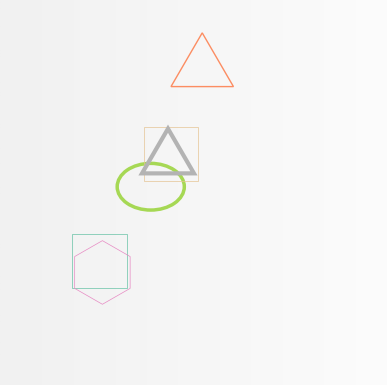[{"shape": "square", "thickness": 0.5, "radius": 0.35, "center": [0.257, 0.322]}, {"shape": "triangle", "thickness": 1, "radius": 0.47, "center": [0.522, 0.822]}, {"shape": "hexagon", "thickness": 0.5, "radius": 0.41, "center": [0.264, 0.292]}, {"shape": "oval", "thickness": 2.5, "radius": 0.43, "center": [0.389, 0.515]}, {"shape": "square", "thickness": 0.5, "radius": 0.35, "center": [0.441, 0.599]}, {"shape": "triangle", "thickness": 3, "radius": 0.39, "center": [0.434, 0.588]}]